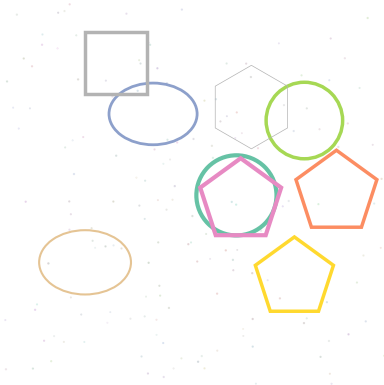[{"shape": "circle", "thickness": 3, "radius": 0.52, "center": [0.614, 0.493]}, {"shape": "pentagon", "thickness": 2.5, "radius": 0.55, "center": [0.874, 0.499]}, {"shape": "oval", "thickness": 2, "radius": 0.57, "center": [0.398, 0.704]}, {"shape": "pentagon", "thickness": 3, "radius": 0.55, "center": [0.625, 0.478]}, {"shape": "circle", "thickness": 2.5, "radius": 0.5, "center": [0.791, 0.687]}, {"shape": "pentagon", "thickness": 2.5, "radius": 0.53, "center": [0.765, 0.278]}, {"shape": "oval", "thickness": 1.5, "radius": 0.6, "center": [0.221, 0.319]}, {"shape": "square", "thickness": 2.5, "radius": 0.4, "center": [0.301, 0.837]}, {"shape": "hexagon", "thickness": 0.5, "radius": 0.54, "center": [0.653, 0.722]}]